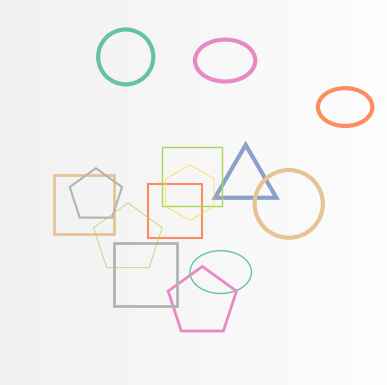[{"shape": "circle", "thickness": 3, "radius": 0.36, "center": [0.324, 0.852]}, {"shape": "oval", "thickness": 1, "radius": 0.4, "center": [0.57, 0.293]}, {"shape": "oval", "thickness": 3, "radius": 0.35, "center": [0.891, 0.722]}, {"shape": "square", "thickness": 1.5, "radius": 0.35, "center": [0.453, 0.452]}, {"shape": "triangle", "thickness": 3, "radius": 0.46, "center": [0.634, 0.532]}, {"shape": "oval", "thickness": 3, "radius": 0.39, "center": [0.581, 0.843]}, {"shape": "pentagon", "thickness": 2, "radius": 0.46, "center": [0.522, 0.215]}, {"shape": "square", "thickness": 1, "radius": 0.39, "center": [0.496, 0.542]}, {"shape": "pentagon", "thickness": 0.5, "radius": 0.47, "center": [0.33, 0.38]}, {"shape": "hexagon", "thickness": 0.5, "radius": 0.36, "center": [0.49, 0.5]}, {"shape": "circle", "thickness": 3, "radius": 0.44, "center": [0.745, 0.47]}, {"shape": "square", "thickness": 2, "radius": 0.38, "center": [0.217, 0.469]}, {"shape": "pentagon", "thickness": 1.5, "radius": 0.35, "center": [0.247, 0.492]}, {"shape": "square", "thickness": 2, "radius": 0.41, "center": [0.375, 0.287]}]